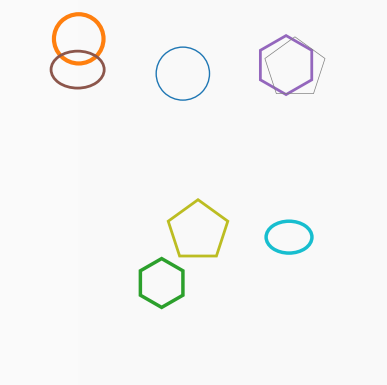[{"shape": "circle", "thickness": 1, "radius": 0.34, "center": [0.472, 0.809]}, {"shape": "circle", "thickness": 3, "radius": 0.32, "center": [0.203, 0.899]}, {"shape": "hexagon", "thickness": 2.5, "radius": 0.32, "center": [0.417, 0.265]}, {"shape": "hexagon", "thickness": 2, "radius": 0.38, "center": [0.738, 0.831]}, {"shape": "oval", "thickness": 2, "radius": 0.34, "center": [0.2, 0.819]}, {"shape": "pentagon", "thickness": 0.5, "radius": 0.41, "center": [0.761, 0.823]}, {"shape": "pentagon", "thickness": 2, "radius": 0.4, "center": [0.511, 0.4]}, {"shape": "oval", "thickness": 2.5, "radius": 0.3, "center": [0.746, 0.384]}]